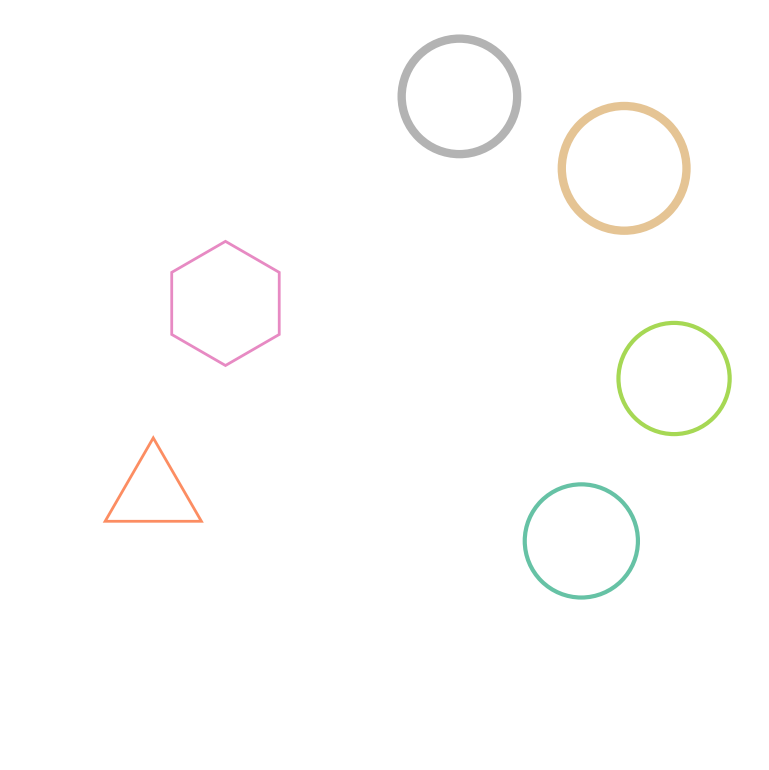[{"shape": "circle", "thickness": 1.5, "radius": 0.37, "center": [0.755, 0.297]}, {"shape": "triangle", "thickness": 1, "radius": 0.36, "center": [0.199, 0.359]}, {"shape": "hexagon", "thickness": 1, "radius": 0.4, "center": [0.293, 0.606]}, {"shape": "circle", "thickness": 1.5, "radius": 0.36, "center": [0.875, 0.508]}, {"shape": "circle", "thickness": 3, "radius": 0.4, "center": [0.811, 0.781]}, {"shape": "circle", "thickness": 3, "radius": 0.37, "center": [0.597, 0.875]}]